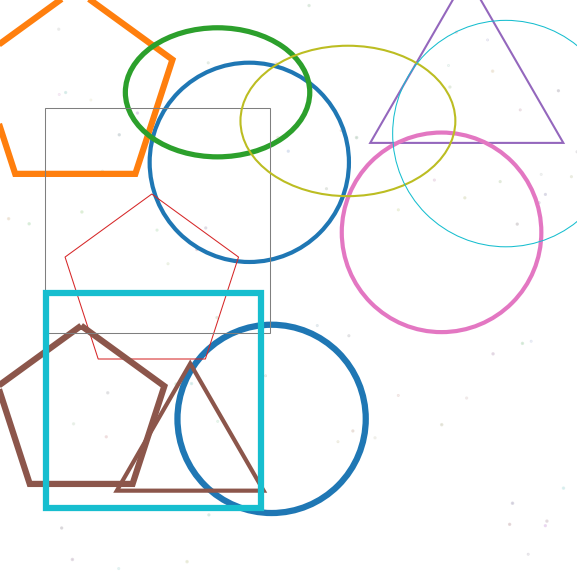[{"shape": "circle", "thickness": 3, "radius": 0.82, "center": [0.47, 0.274]}, {"shape": "circle", "thickness": 2, "radius": 0.86, "center": [0.432, 0.718]}, {"shape": "pentagon", "thickness": 3, "radius": 0.88, "center": [0.13, 0.841]}, {"shape": "oval", "thickness": 2.5, "radius": 0.8, "center": [0.377, 0.839]}, {"shape": "pentagon", "thickness": 0.5, "radius": 0.79, "center": [0.263, 0.505]}, {"shape": "triangle", "thickness": 1, "radius": 0.97, "center": [0.808, 0.848]}, {"shape": "pentagon", "thickness": 3, "radius": 0.76, "center": [0.141, 0.284]}, {"shape": "triangle", "thickness": 2, "radius": 0.73, "center": [0.329, 0.223]}, {"shape": "circle", "thickness": 2, "radius": 0.86, "center": [0.765, 0.597]}, {"shape": "square", "thickness": 0.5, "radius": 0.97, "center": [0.272, 0.617]}, {"shape": "oval", "thickness": 1, "radius": 0.93, "center": [0.602, 0.79]}, {"shape": "square", "thickness": 3, "radius": 0.93, "center": [0.266, 0.305]}, {"shape": "circle", "thickness": 0.5, "radius": 0.98, "center": [0.876, 0.768]}]